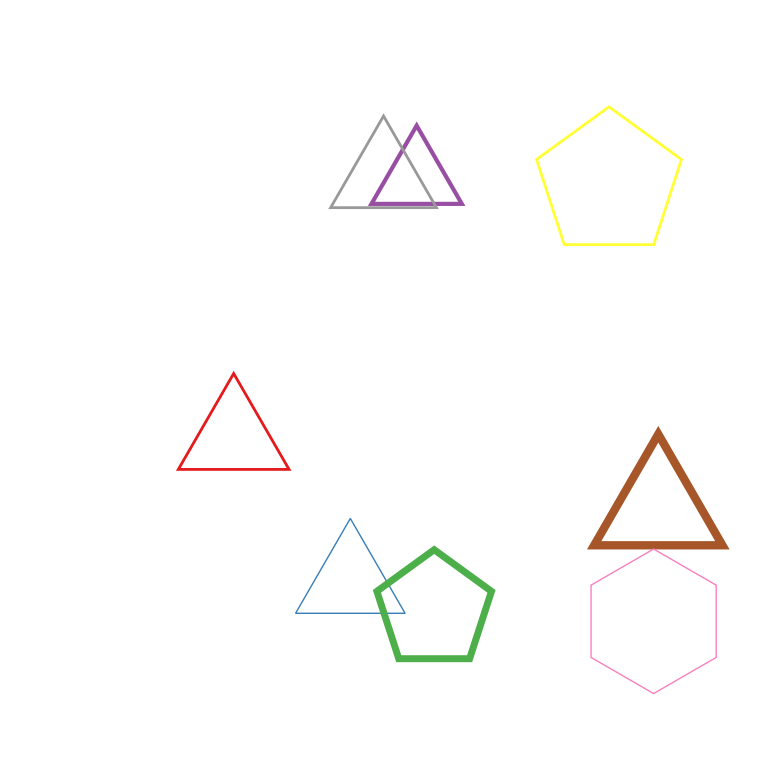[{"shape": "triangle", "thickness": 1, "radius": 0.42, "center": [0.303, 0.432]}, {"shape": "triangle", "thickness": 0.5, "radius": 0.41, "center": [0.455, 0.245]}, {"shape": "pentagon", "thickness": 2.5, "radius": 0.39, "center": [0.564, 0.208]}, {"shape": "triangle", "thickness": 1.5, "radius": 0.34, "center": [0.541, 0.769]}, {"shape": "pentagon", "thickness": 1, "radius": 0.49, "center": [0.791, 0.762]}, {"shape": "triangle", "thickness": 3, "radius": 0.48, "center": [0.855, 0.34]}, {"shape": "hexagon", "thickness": 0.5, "radius": 0.47, "center": [0.849, 0.193]}, {"shape": "triangle", "thickness": 1, "radius": 0.4, "center": [0.498, 0.77]}]